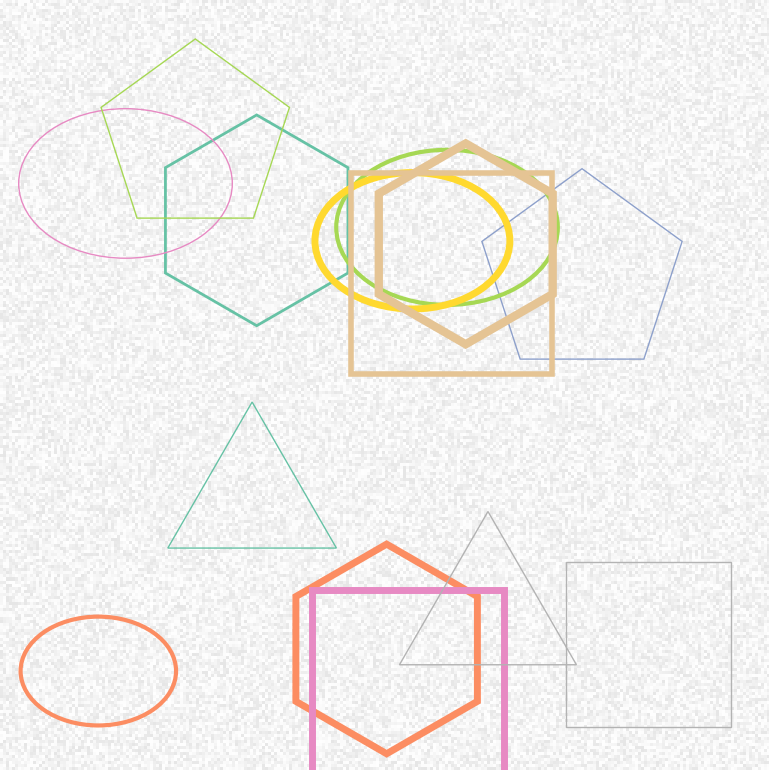[{"shape": "hexagon", "thickness": 1, "radius": 0.68, "center": [0.333, 0.714]}, {"shape": "triangle", "thickness": 0.5, "radius": 0.63, "center": [0.327, 0.351]}, {"shape": "oval", "thickness": 1.5, "radius": 0.5, "center": [0.128, 0.129]}, {"shape": "hexagon", "thickness": 2.5, "radius": 0.68, "center": [0.502, 0.157]}, {"shape": "pentagon", "thickness": 0.5, "radius": 0.68, "center": [0.756, 0.644]}, {"shape": "oval", "thickness": 0.5, "radius": 0.69, "center": [0.163, 0.762]}, {"shape": "square", "thickness": 2.5, "radius": 0.63, "center": [0.53, 0.109]}, {"shape": "oval", "thickness": 1.5, "radius": 0.72, "center": [0.581, 0.705]}, {"shape": "pentagon", "thickness": 0.5, "radius": 0.64, "center": [0.254, 0.821]}, {"shape": "oval", "thickness": 2.5, "radius": 0.63, "center": [0.536, 0.687]}, {"shape": "square", "thickness": 2, "radius": 0.65, "center": [0.586, 0.645]}, {"shape": "hexagon", "thickness": 3, "radius": 0.65, "center": [0.605, 0.683]}, {"shape": "triangle", "thickness": 0.5, "radius": 0.66, "center": [0.634, 0.203]}, {"shape": "square", "thickness": 0.5, "radius": 0.53, "center": [0.842, 0.163]}]